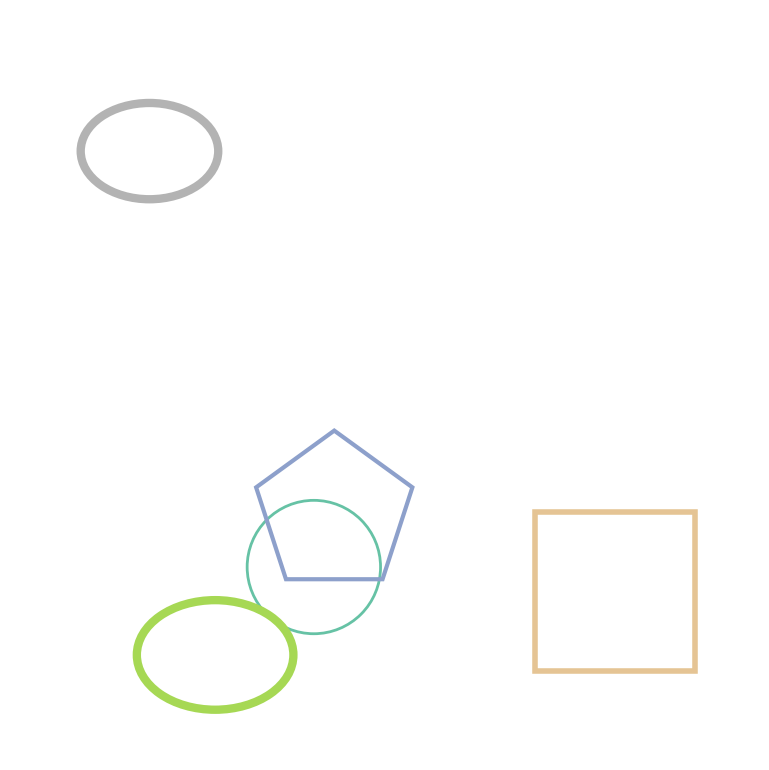[{"shape": "circle", "thickness": 1, "radius": 0.43, "center": [0.408, 0.264]}, {"shape": "pentagon", "thickness": 1.5, "radius": 0.53, "center": [0.434, 0.334]}, {"shape": "oval", "thickness": 3, "radius": 0.51, "center": [0.279, 0.149]}, {"shape": "square", "thickness": 2, "radius": 0.52, "center": [0.798, 0.232]}, {"shape": "oval", "thickness": 3, "radius": 0.45, "center": [0.194, 0.804]}]